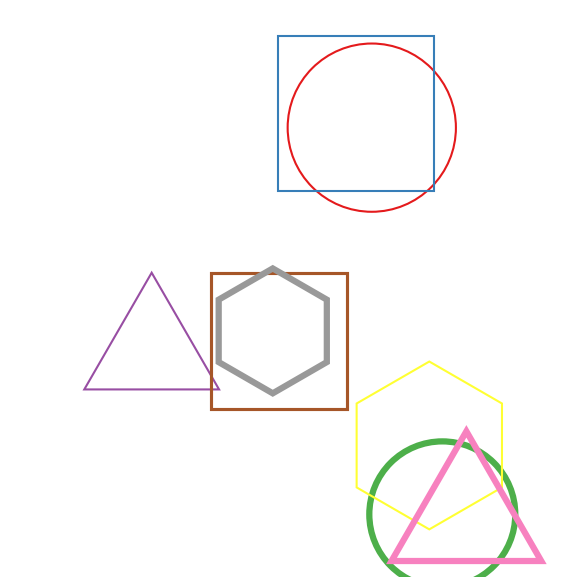[{"shape": "circle", "thickness": 1, "radius": 0.73, "center": [0.644, 0.778]}, {"shape": "square", "thickness": 1, "radius": 0.67, "center": [0.617, 0.803]}, {"shape": "circle", "thickness": 3, "radius": 0.63, "center": [0.766, 0.108]}, {"shape": "triangle", "thickness": 1, "radius": 0.67, "center": [0.263, 0.392]}, {"shape": "hexagon", "thickness": 1, "radius": 0.73, "center": [0.743, 0.228]}, {"shape": "square", "thickness": 1.5, "radius": 0.59, "center": [0.483, 0.409]}, {"shape": "triangle", "thickness": 3, "radius": 0.75, "center": [0.808, 0.103]}, {"shape": "hexagon", "thickness": 3, "radius": 0.54, "center": [0.472, 0.426]}]